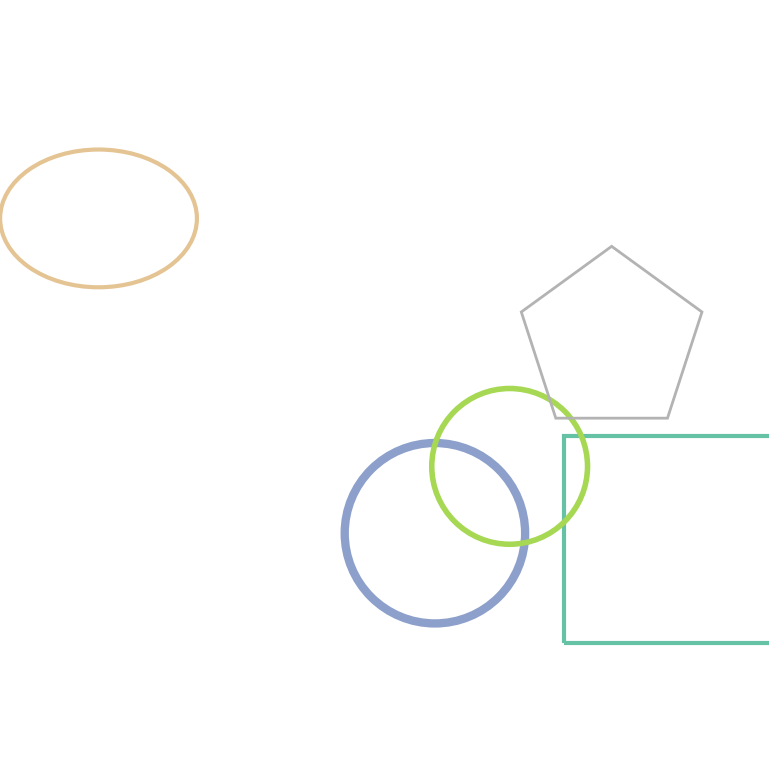[{"shape": "square", "thickness": 1.5, "radius": 0.67, "center": [0.867, 0.299]}, {"shape": "circle", "thickness": 3, "radius": 0.59, "center": [0.565, 0.308]}, {"shape": "circle", "thickness": 2, "radius": 0.51, "center": [0.662, 0.394]}, {"shape": "oval", "thickness": 1.5, "radius": 0.64, "center": [0.128, 0.716]}, {"shape": "pentagon", "thickness": 1, "radius": 0.62, "center": [0.794, 0.557]}]